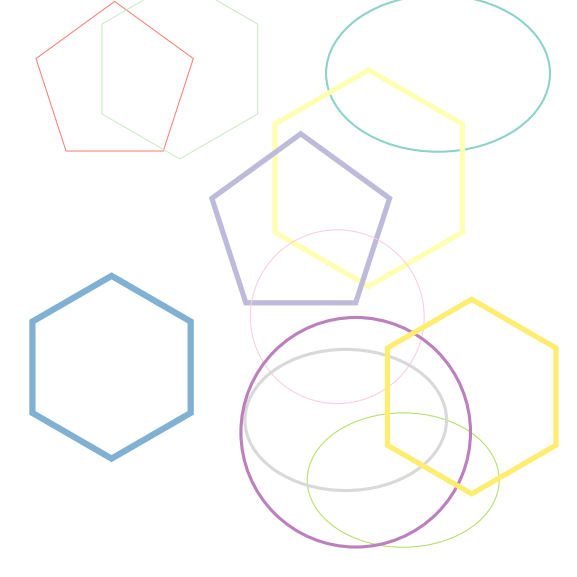[{"shape": "oval", "thickness": 1, "radius": 0.97, "center": [0.758, 0.872]}, {"shape": "hexagon", "thickness": 2.5, "radius": 0.94, "center": [0.638, 0.691]}, {"shape": "pentagon", "thickness": 2.5, "radius": 0.81, "center": [0.521, 0.606]}, {"shape": "pentagon", "thickness": 0.5, "radius": 0.72, "center": [0.199, 0.853]}, {"shape": "hexagon", "thickness": 3, "radius": 0.79, "center": [0.193, 0.363]}, {"shape": "oval", "thickness": 0.5, "radius": 0.83, "center": [0.698, 0.168]}, {"shape": "circle", "thickness": 0.5, "radius": 0.75, "center": [0.584, 0.451]}, {"shape": "oval", "thickness": 1.5, "radius": 0.87, "center": [0.599, 0.272]}, {"shape": "circle", "thickness": 1.5, "radius": 0.99, "center": [0.616, 0.251]}, {"shape": "hexagon", "thickness": 0.5, "radius": 0.78, "center": [0.311, 0.88]}, {"shape": "hexagon", "thickness": 2.5, "radius": 0.84, "center": [0.817, 0.312]}]